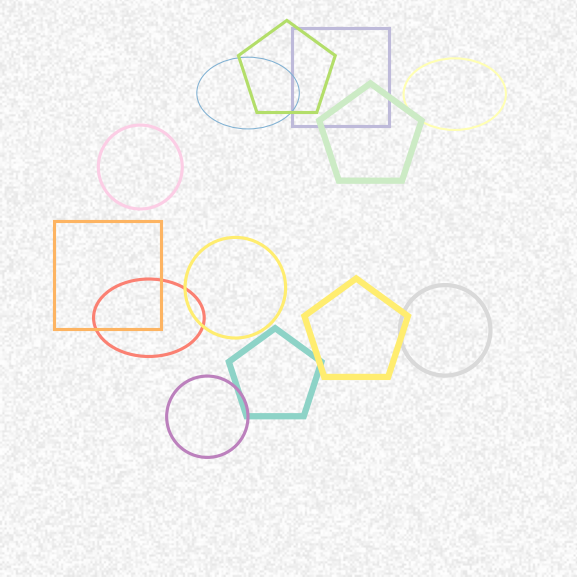[{"shape": "pentagon", "thickness": 3, "radius": 0.42, "center": [0.476, 0.347]}, {"shape": "oval", "thickness": 1, "radius": 0.44, "center": [0.787, 0.836]}, {"shape": "square", "thickness": 1.5, "radius": 0.42, "center": [0.59, 0.866]}, {"shape": "oval", "thickness": 1.5, "radius": 0.48, "center": [0.258, 0.449]}, {"shape": "oval", "thickness": 0.5, "radius": 0.44, "center": [0.43, 0.838]}, {"shape": "square", "thickness": 1.5, "radius": 0.46, "center": [0.186, 0.523]}, {"shape": "pentagon", "thickness": 1.5, "radius": 0.44, "center": [0.497, 0.876]}, {"shape": "circle", "thickness": 1.5, "radius": 0.36, "center": [0.243, 0.71]}, {"shape": "circle", "thickness": 2, "radius": 0.39, "center": [0.771, 0.427]}, {"shape": "circle", "thickness": 1.5, "radius": 0.35, "center": [0.359, 0.278]}, {"shape": "pentagon", "thickness": 3, "radius": 0.47, "center": [0.641, 0.762]}, {"shape": "pentagon", "thickness": 3, "radius": 0.47, "center": [0.617, 0.423]}, {"shape": "circle", "thickness": 1.5, "radius": 0.44, "center": [0.407, 0.501]}]